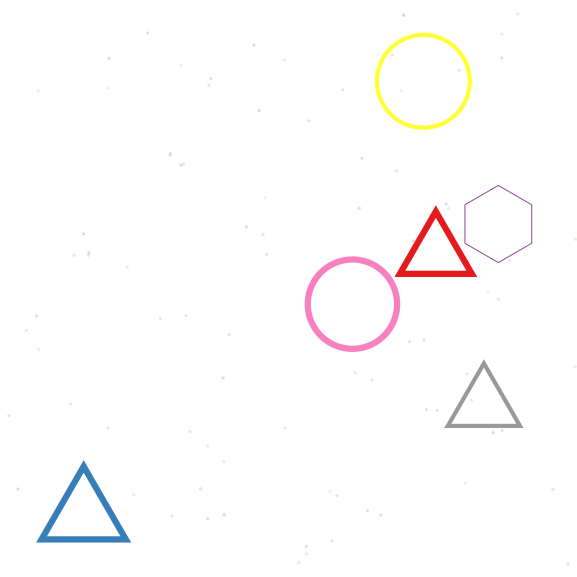[{"shape": "triangle", "thickness": 3, "radius": 0.36, "center": [0.755, 0.561]}, {"shape": "triangle", "thickness": 3, "radius": 0.42, "center": [0.145, 0.107]}, {"shape": "hexagon", "thickness": 0.5, "radius": 0.33, "center": [0.863, 0.611]}, {"shape": "circle", "thickness": 2, "radius": 0.4, "center": [0.733, 0.858]}, {"shape": "circle", "thickness": 3, "radius": 0.39, "center": [0.61, 0.472]}, {"shape": "triangle", "thickness": 2, "radius": 0.36, "center": [0.838, 0.298]}]